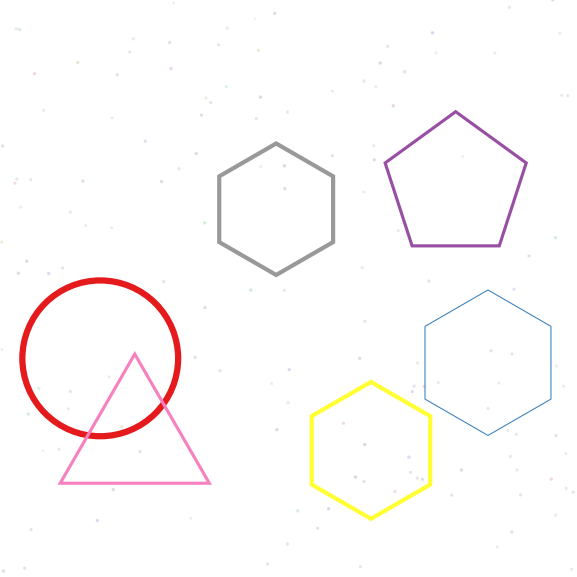[{"shape": "circle", "thickness": 3, "radius": 0.67, "center": [0.174, 0.379]}, {"shape": "hexagon", "thickness": 0.5, "radius": 0.63, "center": [0.845, 0.371]}, {"shape": "pentagon", "thickness": 1.5, "radius": 0.64, "center": [0.789, 0.677]}, {"shape": "hexagon", "thickness": 2, "radius": 0.59, "center": [0.642, 0.219]}, {"shape": "triangle", "thickness": 1.5, "radius": 0.75, "center": [0.233, 0.237]}, {"shape": "hexagon", "thickness": 2, "radius": 0.57, "center": [0.478, 0.637]}]